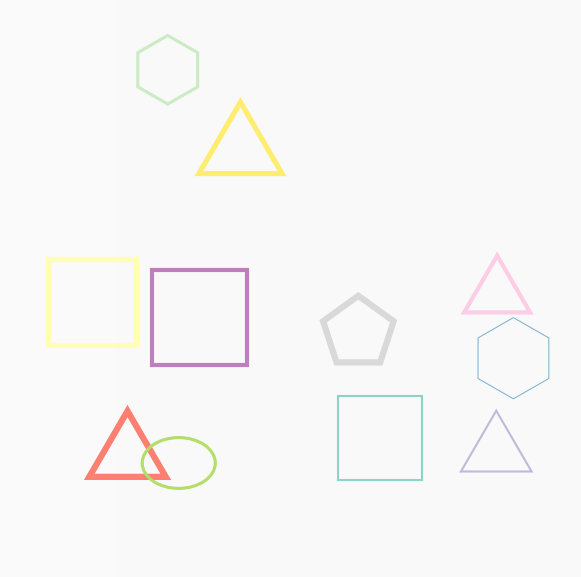[{"shape": "square", "thickness": 1, "radius": 0.36, "center": [0.654, 0.241]}, {"shape": "square", "thickness": 2.5, "radius": 0.38, "center": [0.158, 0.476]}, {"shape": "triangle", "thickness": 1, "radius": 0.35, "center": [0.854, 0.218]}, {"shape": "triangle", "thickness": 3, "radius": 0.38, "center": [0.219, 0.211]}, {"shape": "hexagon", "thickness": 0.5, "radius": 0.35, "center": [0.883, 0.379]}, {"shape": "oval", "thickness": 1.5, "radius": 0.31, "center": [0.308, 0.197]}, {"shape": "triangle", "thickness": 2, "radius": 0.33, "center": [0.855, 0.491]}, {"shape": "pentagon", "thickness": 3, "radius": 0.32, "center": [0.617, 0.423]}, {"shape": "square", "thickness": 2, "radius": 0.41, "center": [0.344, 0.449]}, {"shape": "hexagon", "thickness": 1.5, "radius": 0.3, "center": [0.289, 0.878]}, {"shape": "triangle", "thickness": 2.5, "radius": 0.41, "center": [0.414, 0.74]}]